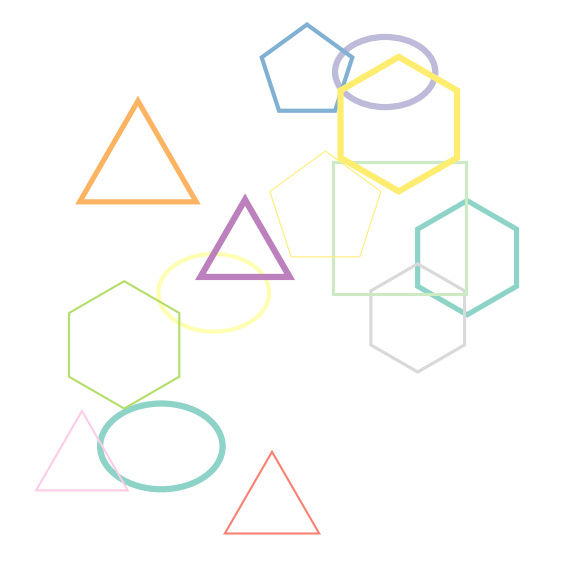[{"shape": "hexagon", "thickness": 2.5, "radius": 0.49, "center": [0.809, 0.553]}, {"shape": "oval", "thickness": 3, "radius": 0.53, "center": [0.279, 0.226]}, {"shape": "oval", "thickness": 2, "radius": 0.48, "center": [0.37, 0.492]}, {"shape": "oval", "thickness": 3, "radius": 0.43, "center": [0.667, 0.874]}, {"shape": "triangle", "thickness": 1, "radius": 0.47, "center": [0.471, 0.123]}, {"shape": "pentagon", "thickness": 2, "radius": 0.41, "center": [0.532, 0.874]}, {"shape": "triangle", "thickness": 2.5, "radius": 0.58, "center": [0.239, 0.708]}, {"shape": "hexagon", "thickness": 1, "radius": 0.55, "center": [0.215, 0.402]}, {"shape": "triangle", "thickness": 1, "radius": 0.46, "center": [0.142, 0.196]}, {"shape": "hexagon", "thickness": 1.5, "radius": 0.47, "center": [0.723, 0.449]}, {"shape": "triangle", "thickness": 3, "radius": 0.45, "center": [0.424, 0.564]}, {"shape": "square", "thickness": 1.5, "radius": 0.57, "center": [0.692, 0.605]}, {"shape": "hexagon", "thickness": 3, "radius": 0.58, "center": [0.691, 0.784]}, {"shape": "pentagon", "thickness": 0.5, "radius": 0.51, "center": [0.563, 0.636]}]